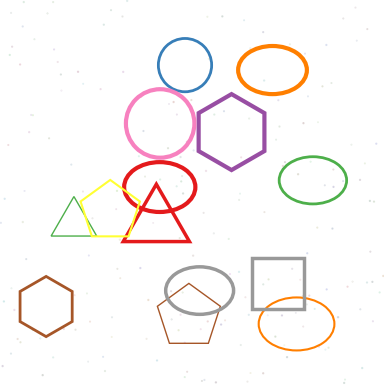[{"shape": "oval", "thickness": 3, "radius": 0.46, "center": [0.415, 0.514]}, {"shape": "triangle", "thickness": 2.5, "radius": 0.5, "center": [0.406, 0.422]}, {"shape": "circle", "thickness": 2, "radius": 0.35, "center": [0.481, 0.831]}, {"shape": "triangle", "thickness": 1, "radius": 0.34, "center": [0.192, 0.421]}, {"shape": "oval", "thickness": 2, "radius": 0.44, "center": [0.813, 0.532]}, {"shape": "hexagon", "thickness": 3, "radius": 0.49, "center": [0.601, 0.657]}, {"shape": "oval", "thickness": 1.5, "radius": 0.49, "center": [0.77, 0.159]}, {"shape": "oval", "thickness": 3, "radius": 0.45, "center": [0.708, 0.818]}, {"shape": "pentagon", "thickness": 1.5, "radius": 0.4, "center": [0.286, 0.452]}, {"shape": "pentagon", "thickness": 1, "radius": 0.43, "center": [0.491, 0.178]}, {"shape": "hexagon", "thickness": 2, "radius": 0.39, "center": [0.12, 0.204]}, {"shape": "circle", "thickness": 3, "radius": 0.44, "center": [0.416, 0.679]}, {"shape": "oval", "thickness": 2.5, "radius": 0.44, "center": [0.519, 0.245]}, {"shape": "square", "thickness": 2.5, "radius": 0.34, "center": [0.722, 0.264]}]